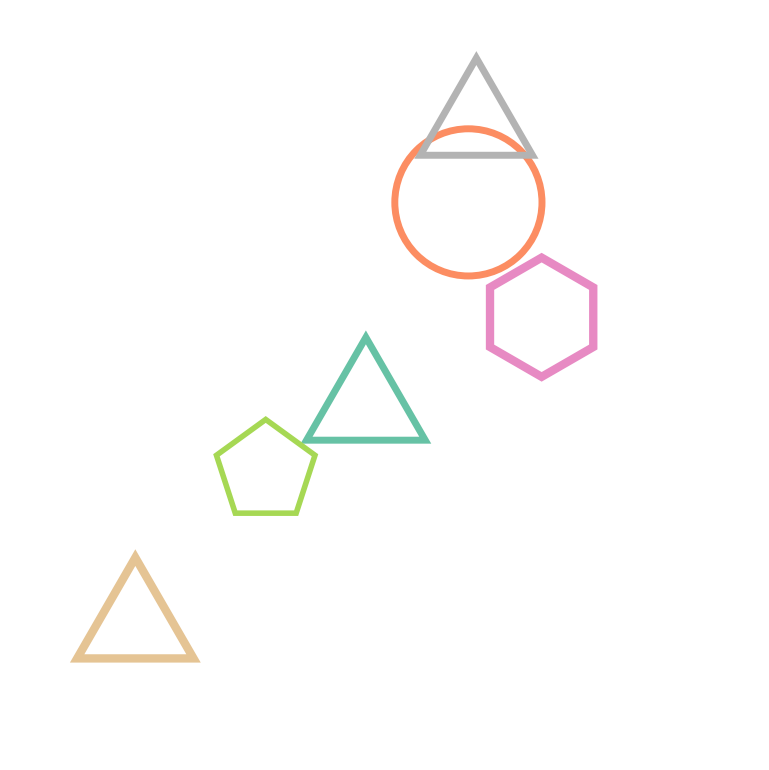[{"shape": "triangle", "thickness": 2.5, "radius": 0.45, "center": [0.475, 0.473]}, {"shape": "circle", "thickness": 2.5, "radius": 0.48, "center": [0.608, 0.737]}, {"shape": "hexagon", "thickness": 3, "radius": 0.39, "center": [0.703, 0.588]}, {"shape": "pentagon", "thickness": 2, "radius": 0.34, "center": [0.345, 0.388]}, {"shape": "triangle", "thickness": 3, "radius": 0.44, "center": [0.176, 0.189]}, {"shape": "triangle", "thickness": 2.5, "radius": 0.42, "center": [0.619, 0.84]}]